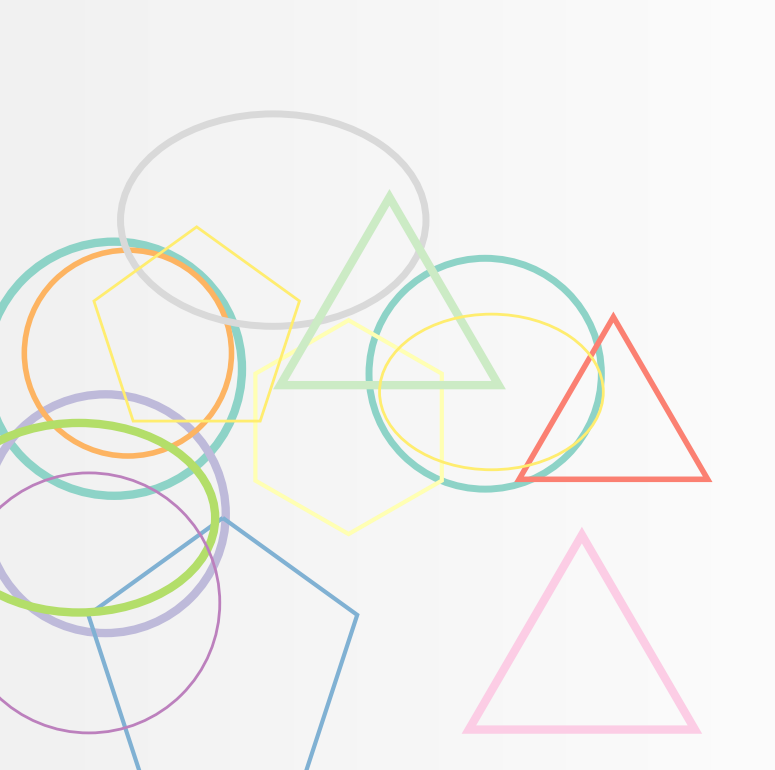[{"shape": "circle", "thickness": 2.5, "radius": 0.75, "center": [0.626, 0.515]}, {"shape": "circle", "thickness": 3, "radius": 0.83, "center": [0.147, 0.521]}, {"shape": "hexagon", "thickness": 1.5, "radius": 0.69, "center": [0.45, 0.445]}, {"shape": "circle", "thickness": 3, "radius": 0.78, "center": [0.136, 0.333]}, {"shape": "triangle", "thickness": 2, "radius": 0.7, "center": [0.791, 0.448]}, {"shape": "pentagon", "thickness": 1.5, "radius": 0.91, "center": [0.287, 0.145]}, {"shape": "circle", "thickness": 2, "radius": 0.67, "center": [0.165, 0.541]}, {"shape": "oval", "thickness": 3, "radius": 0.88, "center": [0.102, 0.328]}, {"shape": "triangle", "thickness": 3, "radius": 0.84, "center": [0.751, 0.137]}, {"shape": "oval", "thickness": 2.5, "radius": 0.99, "center": [0.353, 0.714]}, {"shape": "circle", "thickness": 1, "radius": 0.84, "center": [0.115, 0.217]}, {"shape": "triangle", "thickness": 3, "radius": 0.81, "center": [0.503, 0.581]}, {"shape": "pentagon", "thickness": 1, "radius": 0.7, "center": [0.254, 0.566]}, {"shape": "oval", "thickness": 1, "radius": 0.72, "center": [0.634, 0.491]}]